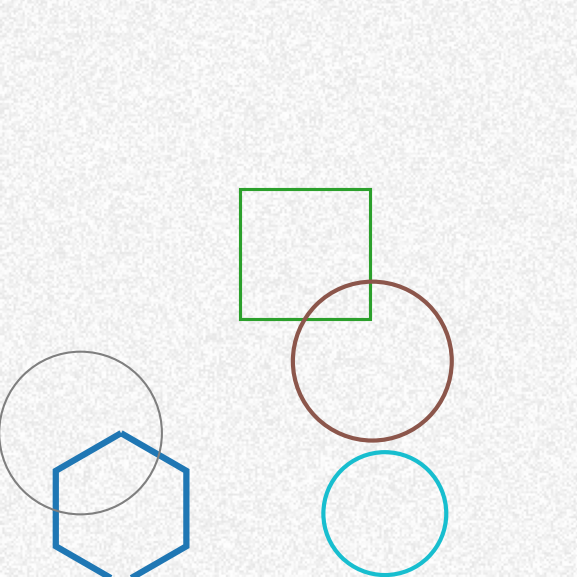[{"shape": "hexagon", "thickness": 3, "radius": 0.65, "center": [0.21, 0.119]}, {"shape": "square", "thickness": 1.5, "radius": 0.56, "center": [0.528, 0.56]}, {"shape": "circle", "thickness": 2, "radius": 0.69, "center": [0.645, 0.374]}, {"shape": "circle", "thickness": 1, "radius": 0.7, "center": [0.139, 0.249]}, {"shape": "circle", "thickness": 2, "radius": 0.53, "center": [0.666, 0.11]}]